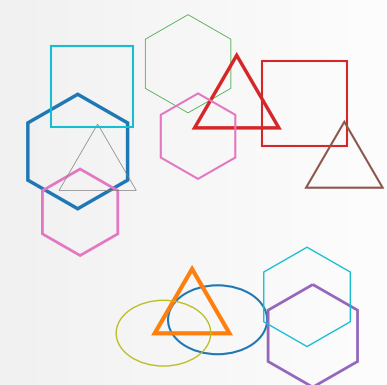[{"shape": "hexagon", "thickness": 2.5, "radius": 0.74, "center": [0.201, 0.606]}, {"shape": "oval", "thickness": 1.5, "radius": 0.64, "center": [0.562, 0.169]}, {"shape": "triangle", "thickness": 3, "radius": 0.56, "center": [0.496, 0.19]}, {"shape": "hexagon", "thickness": 0.5, "radius": 0.64, "center": [0.485, 0.834]}, {"shape": "triangle", "thickness": 2.5, "radius": 0.63, "center": [0.611, 0.731]}, {"shape": "square", "thickness": 1.5, "radius": 0.55, "center": [0.786, 0.731]}, {"shape": "hexagon", "thickness": 2, "radius": 0.67, "center": [0.807, 0.128]}, {"shape": "triangle", "thickness": 1.5, "radius": 0.57, "center": [0.889, 0.57]}, {"shape": "hexagon", "thickness": 2, "radius": 0.56, "center": [0.207, 0.449]}, {"shape": "hexagon", "thickness": 1.5, "radius": 0.56, "center": [0.511, 0.646]}, {"shape": "triangle", "thickness": 0.5, "radius": 0.58, "center": [0.252, 0.563]}, {"shape": "oval", "thickness": 1, "radius": 0.61, "center": [0.422, 0.135]}, {"shape": "square", "thickness": 1.5, "radius": 0.53, "center": [0.238, 0.776]}, {"shape": "hexagon", "thickness": 1, "radius": 0.65, "center": [0.792, 0.229]}]